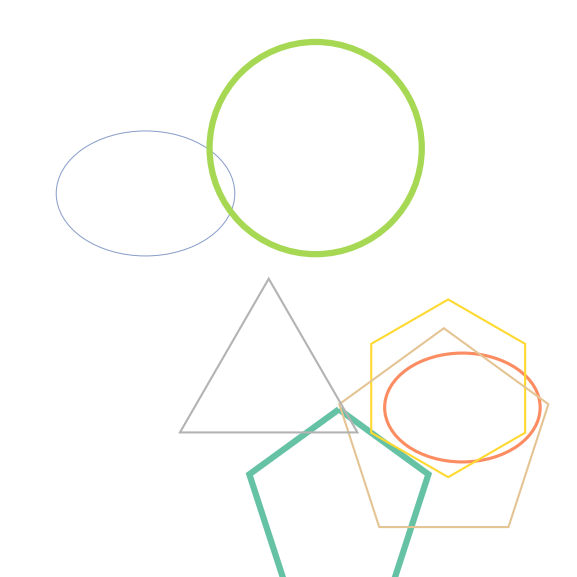[{"shape": "pentagon", "thickness": 3, "radius": 0.82, "center": [0.587, 0.127]}, {"shape": "oval", "thickness": 1.5, "radius": 0.67, "center": [0.801, 0.293]}, {"shape": "oval", "thickness": 0.5, "radius": 0.77, "center": [0.252, 0.664]}, {"shape": "circle", "thickness": 3, "radius": 0.92, "center": [0.547, 0.743]}, {"shape": "hexagon", "thickness": 1, "radius": 0.77, "center": [0.776, 0.327]}, {"shape": "pentagon", "thickness": 1, "radius": 0.95, "center": [0.769, 0.24]}, {"shape": "triangle", "thickness": 1, "radius": 0.89, "center": [0.465, 0.339]}]